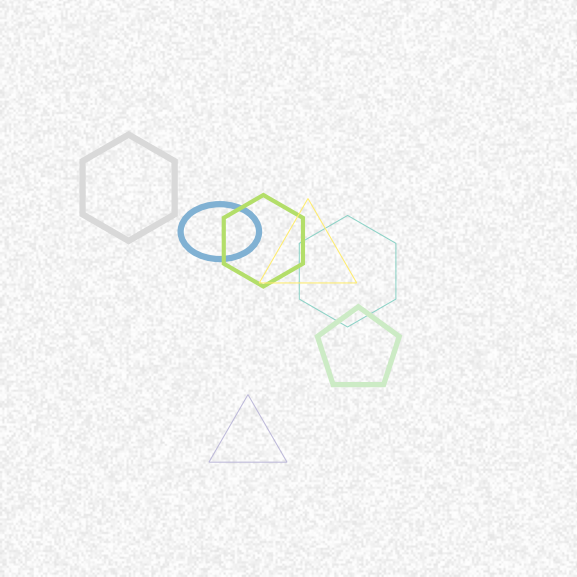[{"shape": "hexagon", "thickness": 0.5, "radius": 0.48, "center": [0.602, 0.53]}, {"shape": "triangle", "thickness": 0.5, "radius": 0.39, "center": [0.429, 0.238]}, {"shape": "oval", "thickness": 3, "radius": 0.34, "center": [0.381, 0.598]}, {"shape": "hexagon", "thickness": 2, "radius": 0.4, "center": [0.456, 0.582]}, {"shape": "hexagon", "thickness": 3, "radius": 0.46, "center": [0.223, 0.674]}, {"shape": "pentagon", "thickness": 2.5, "radius": 0.37, "center": [0.621, 0.393]}, {"shape": "triangle", "thickness": 0.5, "radius": 0.49, "center": [0.533, 0.558]}]